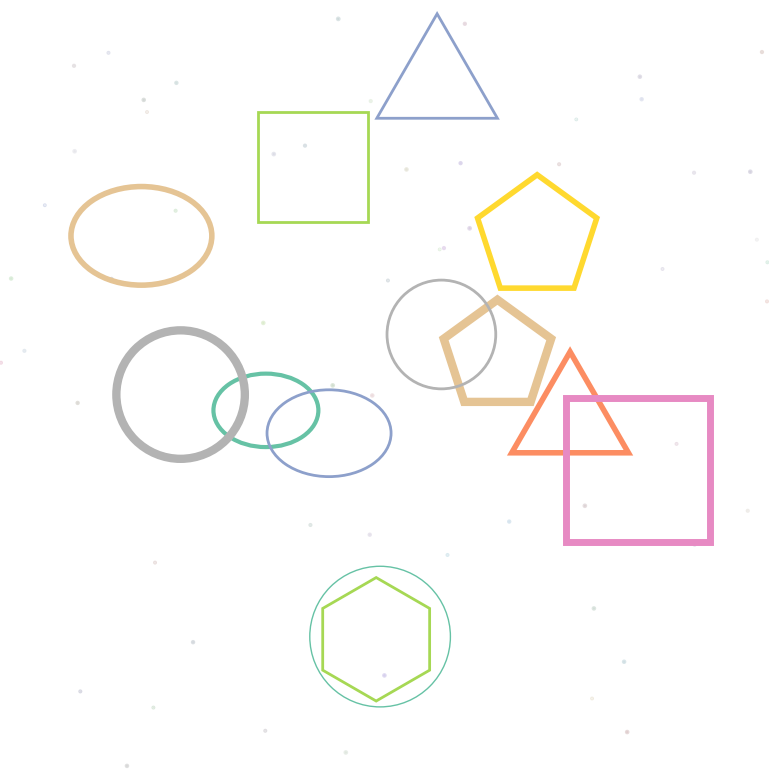[{"shape": "oval", "thickness": 1.5, "radius": 0.34, "center": [0.345, 0.467]}, {"shape": "circle", "thickness": 0.5, "radius": 0.46, "center": [0.494, 0.173]}, {"shape": "triangle", "thickness": 2, "radius": 0.44, "center": [0.74, 0.456]}, {"shape": "oval", "thickness": 1, "radius": 0.4, "center": [0.427, 0.437]}, {"shape": "triangle", "thickness": 1, "radius": 0.45, "center": [0.568, 0.892]}, {"shape": "square", "thickness": 2.5, "radius": 0.47, "center": [0.828, 0.39]}, {"shape": "square", "thickness": 1, "radius": 0.36, "center": [0.407, 0.784]}, {"shape": "hexagon", "thickness": 1, "radius": 0.4, "center": [0.489, 0.17]}, {"shape": "pentagon", "thickness": 2, "radius": 0.41, "center": [0.698, 0.692]}, {"shape": "oval", "thickness": 2, "radius": 0.46, "center": [0.184, 0.694]}, {"shape": "pentagon", "thickness": 3, "radius": 0.37, "center": [0.646, 0.537]}, {"shape": "circle", "thickness": 1, "radius": 0.35, "center": [0.573, 0.566]}, {"shape": "circle", "thickness": 3, "radius": 0.42, "center": [0.235, 0.488]}]